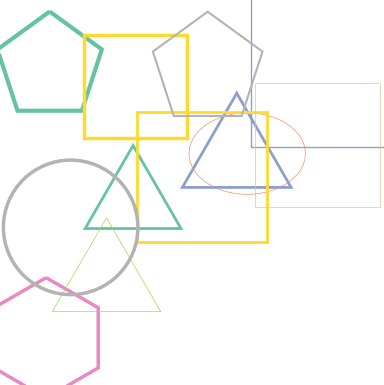[{"shape": "pentagon", "thickness": 3, "radius": 0.71, "center": [0.129, 0.828]}, {"shape": "triangle", "thickness": 2, "radius": 0.72, "center": [0.346, 0.478]}, {"shape": "oval", "thickness": 0.5, "radius": 0.76, "center": [0.642, 0.601]}, {"shape": "square", "thickness": 1, "radius": 0.99, "center": [0.849, 0.817]}, {"shape": "triangle", "thickness": 2, "radius": 0.82, "center": [0.615, 0.595]}, {"shape": "hexagon", "thickness": 2.5, "radius": 0.78, "center": [0.12, 0.123]}, {"shape": "triangle", "thickness": 0.5, "radius": 0.81, "center": [0.277, 0.272]}, {"shape": "square", "thickness": 2.5, "radius": 0.67, "center": [0.353, 0.775]}, {"shape": "square", "thickness": 2, "radius": 0.84, "center": [0.524, 0.541]}, {"shape": "square", "thickness": 0.5, "radius": 0.81, "center": [0.825, 0.623]}, {"shape": "circle", "thickness": 2.5, "radius": 0.87, "center": [0.184, 0.409]}, {"shape": "pentagon", "thickness": 1.5, "radius": 0.75, "center": [0.539, 0.82]}]